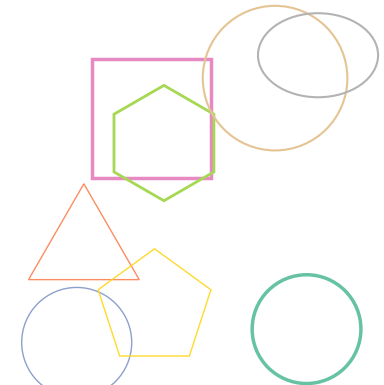[{"shape": "circle", "thickness": 2.5, "radius": 0.71, "center": [0.796, 0.145]}, {"shape": "triangle", "thickness": 1, "radius": 0.83, "center": [0.218, 0.357]}, {"shape": "circle", "thickness": 1, "radius": 0.71, "center": [0.199, 0.111]}, {"shape": "square", "thickness": 2.5, "radius": 0.77, "center": [0.394, 0.692]}, {"shape": "hexagon", "thickness": 2, "radius": 0.75, "center": [0.426, 0.628]}, {"shape": "pentagon", "thickness": 1, "radius": 0.77, "center": [0.401, 0.2]}, {"shape": "circle", "thickness": 1.5, "radius": 0.94, "center": [0.714, 0.797]}, {"shape": "oval", "thickness": 1.5, "radius": 0.78, "center": [0.826, 0.857]}]